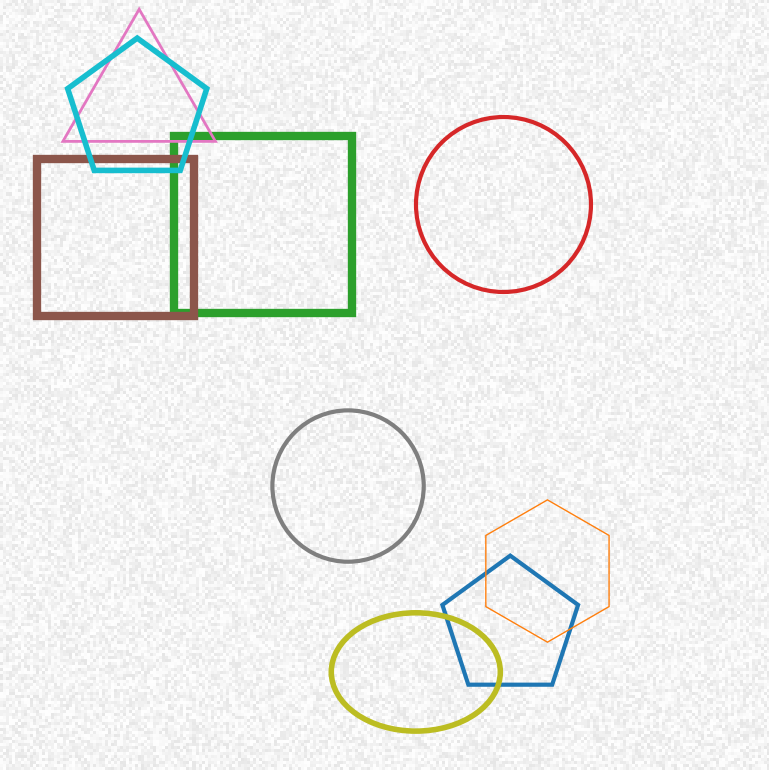[{"shape": "pentagon", "thickness": 1.5, "radius": 0.46, "center": [0.663, 0.186]}, {"shape": "hexagon", "thickness": 0.5, "radius": 0.46, "center": [0.711, 0.258]}, {"shape": "square", "thickness": 3, "radius": 0.58, "center": [0.342, 0.709]}, {"shape": "circle", "thickness": 1.5, "radius": 0.57, "center": [0.654, 0.734]}, {"shape": "square", "thickness": 3, "radius": 0.51, "center": [0.15, 0.692]}, {"shape": "triangle", "thickness": 1, "radius": 0.57, "center": [0.181, 0.874]}, {"shape": "circle", "thickness": 1.5, "radius": 0.49, "center": [0.452, 0.369]}, {"shape": "oval", "thickness": 2, "radius": 0.55, "center": [0.54, 0.127]}, {"shape": "pentagon", "thickness": 2, "radius": 0.47, "center": [0.178, 0.856]}]